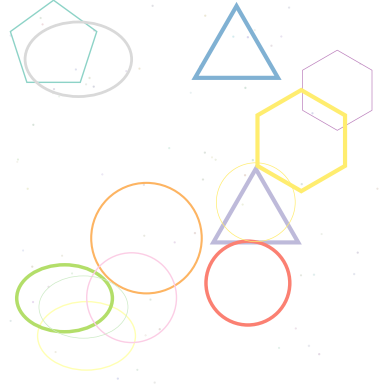[{"shape": "pentagon", "thickness": 1, "radius": 0.59, "center": [0.139, 0.882]}, {"shape": "oval", "thickness": 1, "radius": 0.64, "center": [0.225, 0.128]}, {"shape": "triangle", "thickness": 3, "radius": 0.64, "center": [0.664, 0.434]}, {"shape": "circle", "thickness": 2.5, "radius": 0.54, "center": [0.644, 0.265]}, {"shape": "triangle", "thickness": 3, "radius": 0.62, "center": [0.614, 0.86]}, {"shape": "circle", "thickness": 1.5, "radius": 0.72, "center": [0.38, 0.381]}, {"shape": "oval", "thickness": 2.5, "radius": 0.62, "center": [0.168, 0.225]}, {"shape": "circle", "thickness": 1, "radius": 0.58, "center": [0.342, 0.227]}, {"shape": "oval", "thickness": 2, "radius": 0.69, "center": [0.204, 0.846]}, {"shape": "hexagon", "thickness": 0.5, "radius": 0.52, "center": [0.876, 0.766]}, {"shape": "oval", "thickness": 0.5, "radius": 0.58, "center": [0.217, 0.202]}, {"shape": "hexagon", "thickness": 3, "radius": 0.66, "center": [0.783, 0.635]}, {"shape": "circle", "thickness": 0.5, "radius": 0.51, "center": [0.664, 0.475]}]